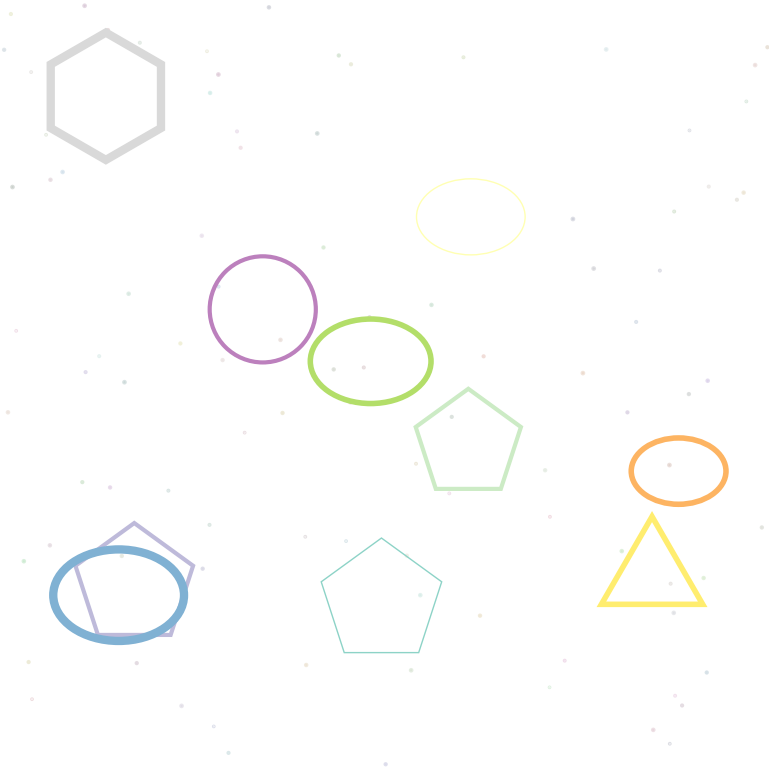[{"shape": "pentagon", "thickness": 0.5, "radius": 0.41, "center": [0.495, 0.219]}, {"shape": "oval", "thickness": 0.5, "radius": 0.35, "center": [0.611, 0.718]}, {"shape": "pentagon", "thickness": 1.5, "radius": 0.4, "center": [0.174, 0.24]}, {"shape": "oval", "thickness": 3, "radius": 0.42, "center": [0.154, 0.227]}, {"shape": "oval", "thickness": 2, "radius": 0.31, "center": [0.881, 0.388]}, {"shape": "oval", "thickness": 2, "radius": 0.39, "center": [0.481, 0.531]}, {"shape": "hexagon", "thickness": 3, "radius": 0.41, "center": [0.137, 0.875]}, {"shape": "circle", "thickness": 1.5, "radius": 0.34, "center": [0.341, 0.598]}, {"shape": "pentagon", "thickness": 1.5, "radius": 0.36, "center": [0.608, 0.423]}, {"shape": "triangle", "thickness": 2, "radius": 0.38, "center": [0.847, 0.253]}]